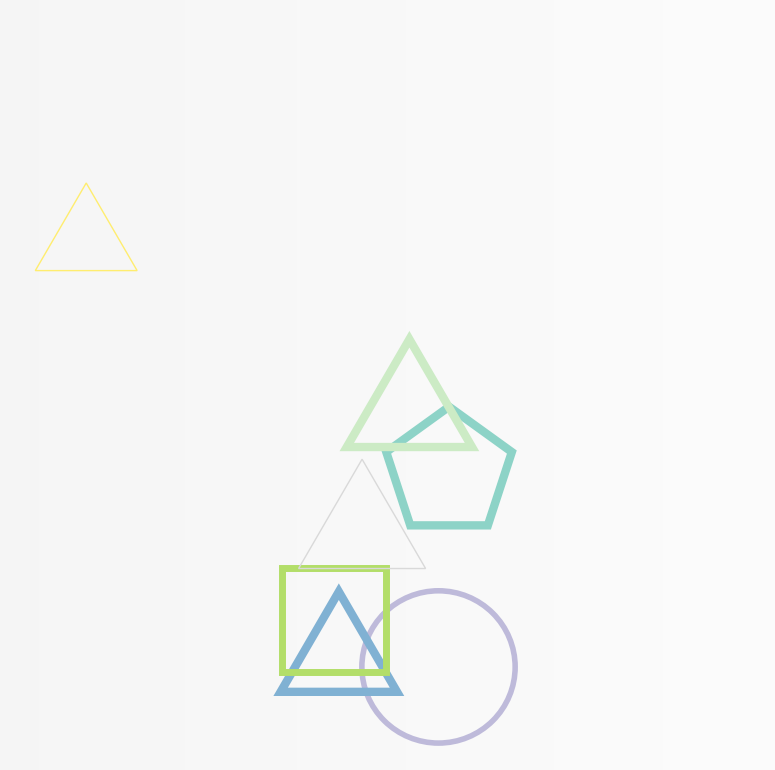[{"shape": "pentagon", "thickness": 3, "radius": 0.43, "center": [0.579, 0.387]}, {"shape": "circle", "thickness": 2, "radius": 0.49, "center": [0.566, 0.134]}, {"shape": "triangle", "thickness": 3, "radius": 0.43, "center": [0.437, 0.145]}, {"shape": "square", "thickness": 2.5, "radius": 0.34, "center": [0.431, 0.195]}, {"shape": "triangle", "thickness": 0.5, "radius": 0.47, "center": [0.467, 0.309]}, {"shape": "triangle", "thickness": 3, "radius": 0.47, "center": [0.528, 0.466]}, {"shape": "triangle", "thickness": 0.5, "radius": 0.38, "center": [0.111, 0.686]}]